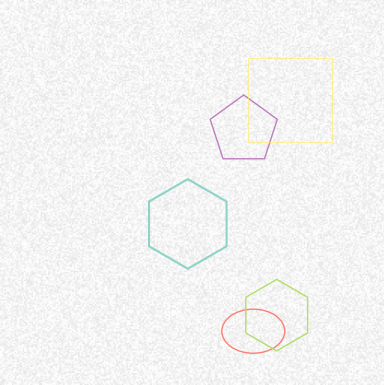[{"shape": "hexagon", "thickness": 1.5, "radius": 0.58, "center": [0.488, 0.418]}, {"shape": "oval", "thickness": 1, "radius": 0.41, "center": [0.658, 0.14]}, {"shape": "hexagon", "thickness": 1, "radius": 0.46, "center": [0.719, 0.182]}, {"shape": "pentagon", "thickness": 1, "radius": 0.46, "center": [0.633, 0.662]}, {"shape": "square", "thickness": 0.5, "radius": 0.55, "center": [0.753, 0.739]}]